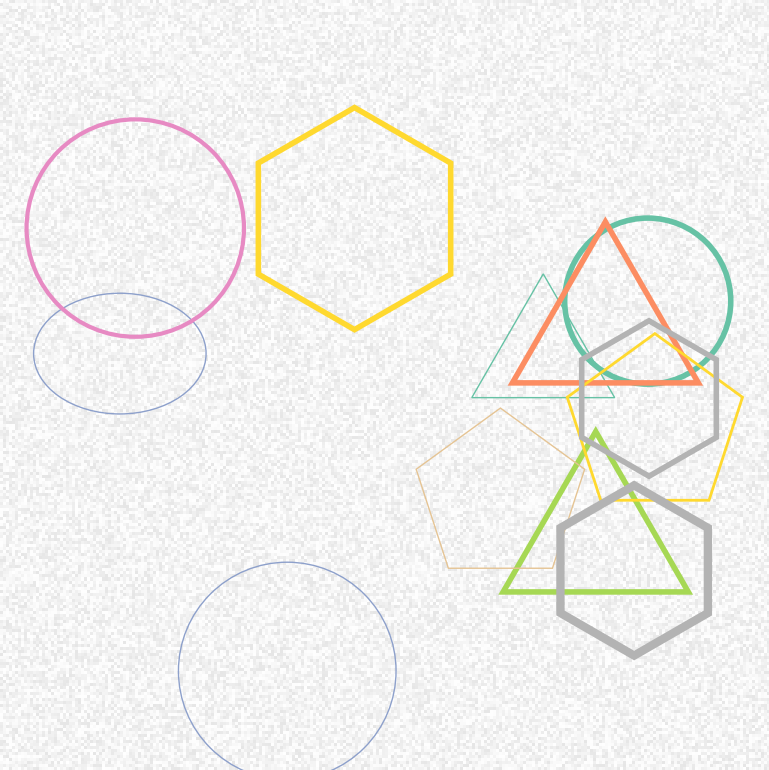[{"shape": "circle", "thickness": 2, "radius": 0.54, "center": [0.841, 0.609]}, {"shape": "triangle", "thickness": 0.5, "radius": 0.54, "center": [0.706, 0.537]}, {"shape": "triangle", "thickness": 2, "radius": 0.7, "center": [0.786, 0.572]}, {"shape": "circle", "thickness": 0.5, "radius": 0.71, "center": [0.373, 0.129]}, {"shape": "oval", "thickness": 0.5, "radius": 0.56, "center": [0.156, 0.541]}, {"shape": "circle", "thickness": 1.5, "radius": 0.71, "center": [0.176, 0.704]}, {"shape": "triangle", "thickness": 2, "radius": 0.69, "center": [0.774, 0.301]}, {"shape": "pentagon", "thickness": 1, "radius": 0.6, "center": [0.85, 0.447]}, {"shape": "hexagon", "thickness": 2, "radius": 0.72, "center": [0.46, 0.716]}, {"shape": "pentagon", "thickness": 0.5, "radius": 0.57, "center": [0.65, 0.355]}, {"shape": "hexagon", "thickness": 2, "radius": 0.5, "center": [0.843, 0.482]}, {"shape": "hexagon", "thickness": 3, "radius": 0.55, "center": [0.824, 0.259]}]